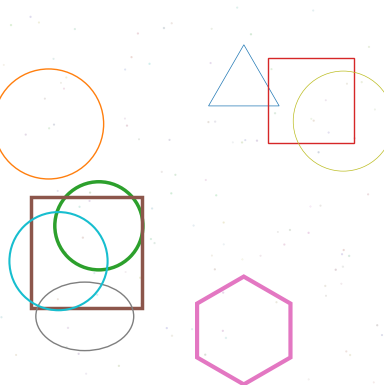[{"shape": "triangle", "thickness": 0.5, "radius": 0.53, "center": [0.633, 0.778]}, {"shape": "circle", "thickness": 1, "radius": 0.71, "center": [0.126, 0.678]}, {"shape": "circle", "thickness": 2.5, "radius": 0.57, "center": [0.257, 0.413]}, {"shape": "square", "thickness": 1, "radius": 0.56, "center": [0.808, 0.739]}, {"shape": "square", "thickness": 2.5, "radius": 0.72, "center": [0.224, 0.344]}, {"shape": "hexagon", "thickness": 3, "radius": 0.7, "center": [0.633, 0.142]}, {"shape": "oval", "thickness": 1, "radius": 0.64, "center": [0.22, 0.178]}, {"shape": "circle", "thickness": 0.5, "radius": 0.65, "center": [0.892, 0.685]}, {"shape": "circle", "thickness": 1.5, "radius": 0.64, "center": [0.152, 0.322]}]